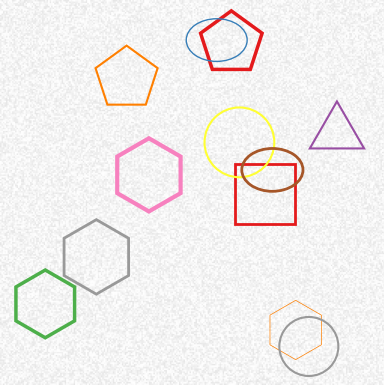[{"shape": "pentagon", "thickness": 2.5, "radius": 0.42, "center": [0.601, 0.888]}, {"shape": "square", "thickness": 2, "radius": 0.39, "center": [0.688, 0.496]}, {"shape": "oval", "thickness": 1, "radius": 0.4, "center": [0.563, 0.896]}, {"shape": "hexagon", "thickness": 2.5, "radius": 0.44, "center": [0.118, 0.211]}, {"shape": "triangle", "thickness": 1.5, "radius": 0.41, "center": [0.875, 0.655]}, {"shape": "pentagon", "thickness": 1.5, "radius": 0.42, "center": [0.329, 0.797]}, {"shape": "hexagon", "thickness": 0.5, "radius": 0.39, "center": [0.768, 0.143]}, {"shape": "circle", "thickness": 1.5, "radius": 0.45, "center": [0.622, 0.63]}, {"shape": "oval", "thickness": 2, "radius": 0.4, "center": [0.707, 0.559]}, {"shape": "hexagon", "thickness": 3, "radius": 0.48, "center": [0.387, 0.546]}, {"shape": "circle", "thickness": 1.5, "radius": 0.38, "center": [0.802, 0.1]}, {"shape": "hexagon", "thickness": 2, "radius": 0.48, "center": [0.25, 0.333]}]